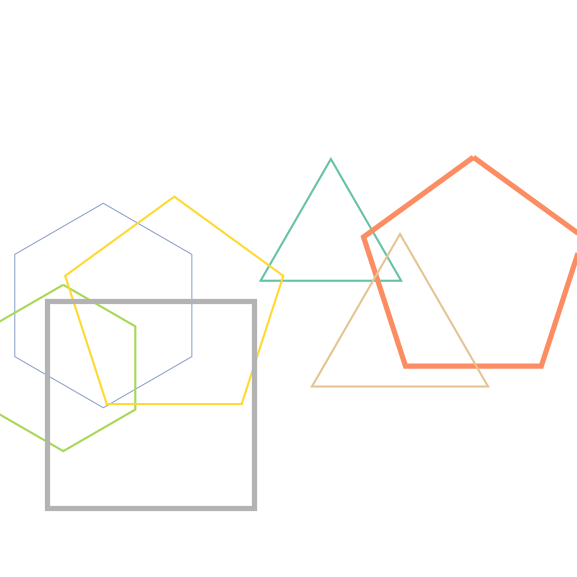[{"shape": "triangle", "thickness": 1, "radius": 0.7, "center": [0.573, 0.583]}, {"shape": "pentagon", "thickness": 2.5, "radius": 1.0, "center": [0.82, 0.527]}, {"shape": "hexagon", "thickness": 0.5, "radius": 0.89, "center": [0.179, 0.47]}, {"shape": "hexagon", "thickness": 1, "radius": 0.72, "center": [0.11, 0.362]}, {"shape": "pentagon", "thickness": 1, "radius": 0.99, "center": [0.302, 0.46]}, {"shape": "triangle", "thickness": 1, "radius": 0.88, "center": [0.693, 0.418]}, {"shape": "square", "thickness": 2.5, "radius": 0.9, "center": [0.261, 0.299]}]